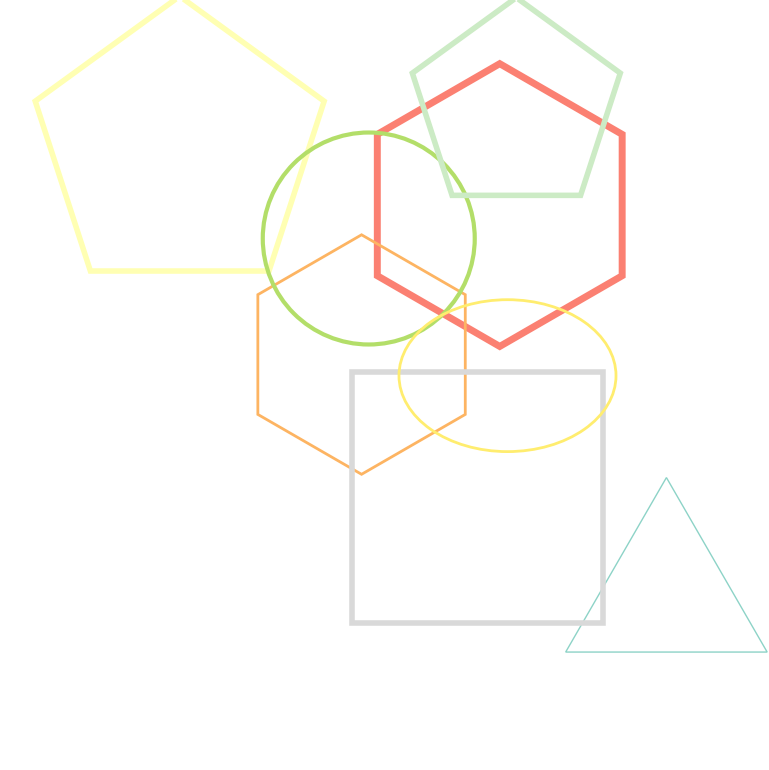[{"shape": "triangle", "thickness": 0.5, "radius": 0.76, "center": [0.865, 0.229]}, {"shape": "pentagon", "thickness": 2, "radius": 0.99, "center": [0.233, 0.808]}, {"shape": "hexagon", "thickness": 2.5, "radius": 0.92, "center": [0.649, 0.734]}, {"shape": "hexagon", "thickness": 1, "radius": 0.78, "center": [0.47, 0.54]}, {"shape": "circle", "thickness": 1.5, "radius": 0.69, "center": [0.479, 0.69]}, {"shape": "square", "thickness": 2, "radius": 0.82, "center": [0.62, 0.354]}, {"shape": "pentagon", "thickness": 2, "radius": 0.71, "center": [0.671, 0.861]}, {"shape": "oval", "thickness": 1, "radius": 0.7, "center": [0.659, 0.512]}]